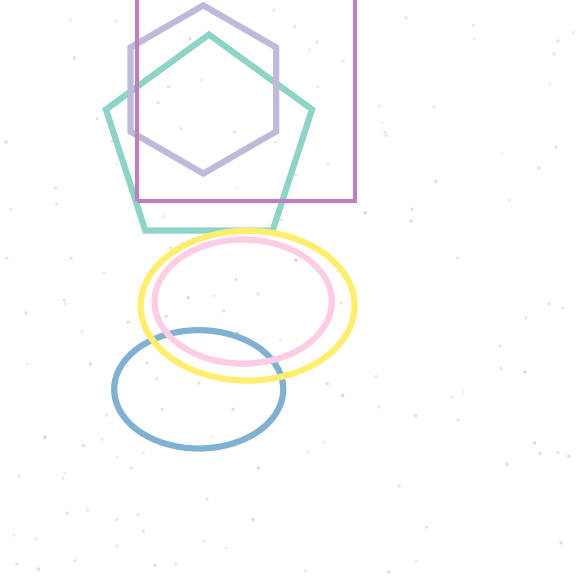[{"shape": "pentagon", "thickness": 3, "radius": 0.94, "center": [0.362, 0.752]}, {"shape": "hexagon", "thickness": 3, "radius": 0.73, "center": [0.352, 0.844]}, {"shape": "oval", "thickness": 3, "radius": 0.73, "center": [0.344, 0.325]}, {"shape": "oval", "thickness": 3, "radius": 0.77, "center": [0.421, 0.477]}, {"shape": "square", "thickness": 2, "radius": 0.94, "center": [0.426, 0.84]}, {"shape": "oval", "thickness": 3, "radius": 0.93, "center": [0.429, 0.47]}]